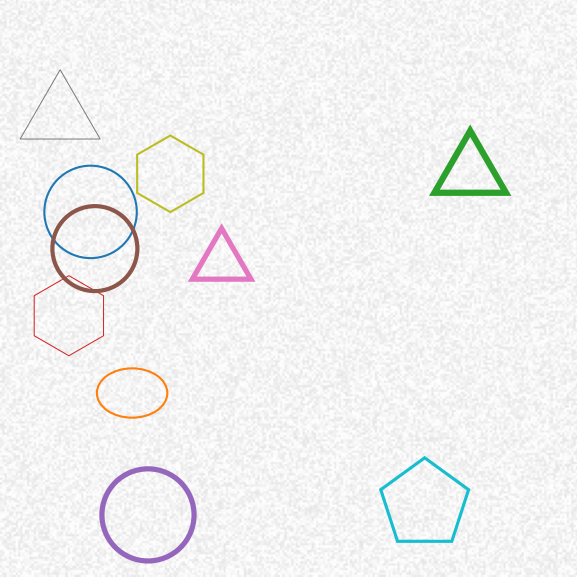[{"shape": "circle", "thickness": 1, "radius": 0.4, "center": [0.157, 0.632]}, {"shape": "oval", "thickness": 1, "radius": 0.31, "center": [0.229, 0.319]}, {"shape": "triangle", "thickness": 3, "radius": 0.36, "center": [0.814, 0.701]}, {"shape": "hexagon", "thickness": 0.5, "radius": 0.35, "center": [0.119, 0.452]}, {"shape": "circle", "thickness": 2.5, "radius": 0.4, "center": [0.256, 0.108]}, {"shape": "circle", "thickness": 2, "radius": 0.37, "center": [0.164, 0.569]}, {"shape": "triangle", "thickness": 2.5, "radius": 0.29, "center": [0.384, 0.545]}, {"shape": "triangle", "thickness": 0.5, "radius": 0.4, "center": [0.104, 0.798]}, {"shape": "hexagon", "thickness": 1, "radius": 0.33, "center": [0.295, 0.698]}, {"shape": "pentagon", "thickness": 1.5, "radius": 0.4, "center": [0.735, 0.126]}]